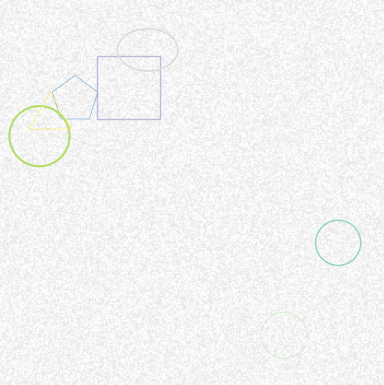[{"shape": "circle", "thickness": 1, "radius": 0.29, "center": [0.878, 0.369]}, {"shape": "square", "thickness": 1, "radius": 0.41, "center": [0.333, 0.774]}, {"shape": "pentagon", "thickness": 0.5, "radius": 0.31, "center": [0.195, 0.741]}, {"shape": "circle", "thickness": 1.5, "radius": 0.39, "center": [0.102, 0.646]}, {"shape": "oval", "thickness": 1, "radius": 0.39, "center": [0.383, 0.87]}, {"shape": "circle", "thickness": 0.5, "radius": 0.3, "center": [0.738, 0.129]}, {"shape": "triangle", "thickness": 0.5, "radius": 0.32, "center": [0.131, 0.696]}]